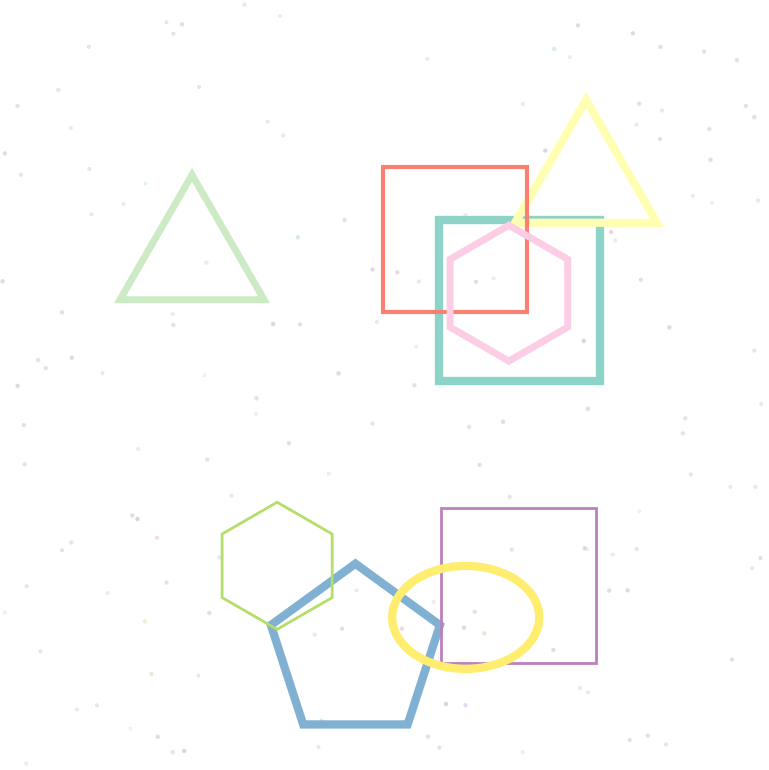[{"shape": "square", "thickness": 3, "radius": 0.52, "center": [0.675, 0.61]}, {"shape": "triangle", "thickness": 3, "radius": 0.53, "center": [0.761, 0.764]}, {"shape": "square", "thickness": 1.5, "radius": 0.47, "center": [0.591, 0.689]}, {"shape": "pentagon", "thickness": 3, "radius": 0.58, "center": [0.462, 0.153]}, {"shape": "hexagon", "thickness": 1, "radius": 0.41, "center": [0.36, 0.265]}, {"shape": "hexagon", "thickness": 2.5, "radius": 0.44, "center": [0.661, 0.619]}, {"shape": "square", "thickness": 1, "radius": 0.5, "center": [0.673, 0.24]}, {"shape": "triangle", "thickness": 2.5, "radius": 0.54, "center": [0.249, 0.665]}, {"shape": "oval", "thickness": 3, "radius": 0.48, "center": [0.605, 0.198]}]